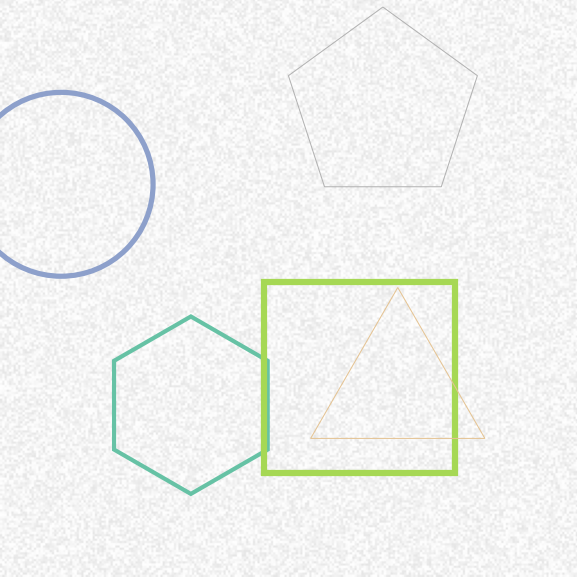[{"shape": "hexagon", "thickness": 2, "radius": 0.77, "center": [0.331, 0.297]}, {"shape": "circle", "thickness": 2.5, "radius": 0.8, "center": [0.106, 0.68]}, {"shape": "square", "thickness": 3, "radius": 0.83, "center": [0.623, 0.345]}, {"shape": "triangle", "thickness": 0.5, "radius": 0.87, "center": [0.689, 0.327]}, {"shape": "pentagon", "thickness": 0.5, "radius": 0.86, "center": [0.663, 0.815]}]